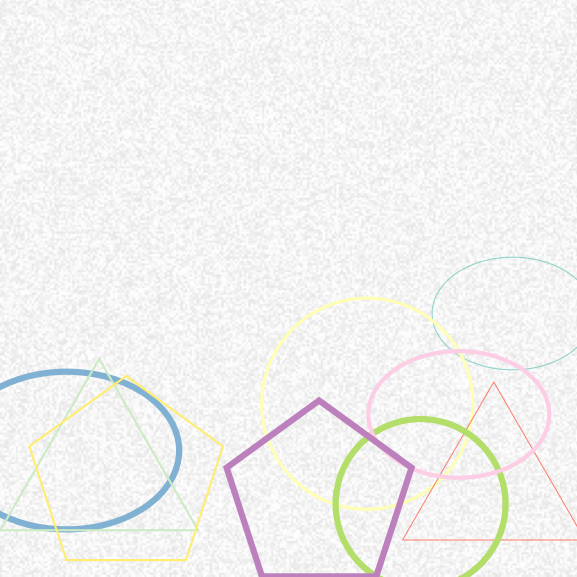[{"shape": "oval", "thickness": 0.5, "radius": 0.7, "center": [0.888, 0.456]}, {"shape": "circle", "thickness": 1.5, "radius": 0.91, "center": [0.636, 0.3]}, {"shape": "triangle", "thickness": 0.5, "radius": 0.91, "center": [0.855, 0.155]}, {"shape": "oval", "thickness": 3, "radius": 0.98, "center": [0.115, 0.219]}, {"shape": "circle", "thickness": 3, "radius": 0.74, "center": [0.728, 0.126]}, {"shape": "oval", "thickness": 2, "radius": 0.78, "center": [0.794, 0.281]}, {"shape": "pentagon", "thickness": 3, "radius": 0.84, "center": [0.553, 0.137]}, {"shape": "triangle", "thickness": 1, "radius": 0.99, "center": [0.172, 0.18]}, {"shape": "pentagon", "thickness": 1, "radius": 0.88, "center": [0.218, 0.172]}]